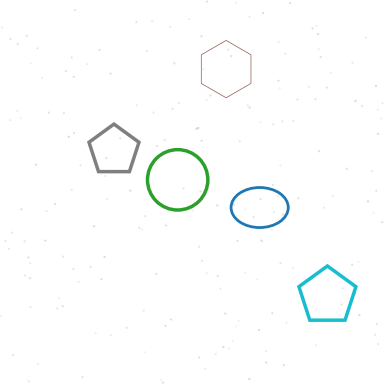[{"shape": "oval", "thickness": 2, "radius": 0.37, "center": [0.674, 0.461]}, {"shape": "circle", "thickness": 2.5, "radius": 0.39, "center": [0.461, 0.533]}, {"shape": "hexagon", "thickness": 0.5, "radius": 0.37, "center": [0.587, 0.821]}, {"shape": "pentagon", "thickness": 2.5, "radius": 0.34, "center": [0.296, 0.609]}, {"shape": "pentagon", "thickness": 2.5, "radius": 0.39, "center": [0.85, 0.231]}]